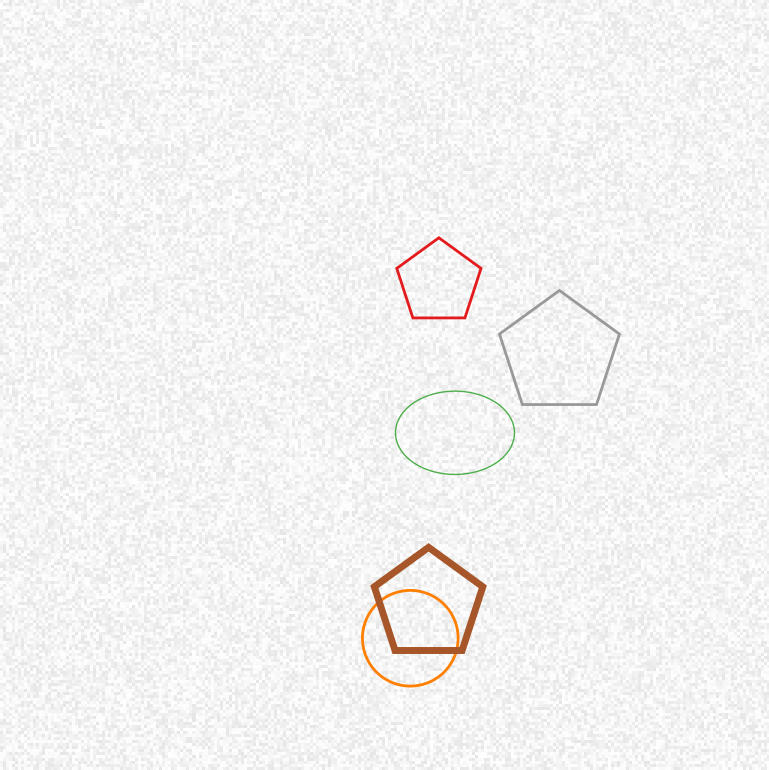[{"shape": "pentagon", "thickness": 1, "radius": 0.29, "center": [0.57, 0.634]}, {"shape": "oval", "thickness": 0.5, "radius": 0.39, "center": [0.591, 0.438]}, {"shape": "circle", "thickness": 1, "radius": 0.31, "center": [0.533, 0.171]}, {"shape": "pentagon", "thickness": 2.5, "radius": 0.37, "center": [0.557, 0.215]}, {"shape": "pentagon", "thickness": 1, "radius": 0.41, "center": [0.727, 0.541]}]